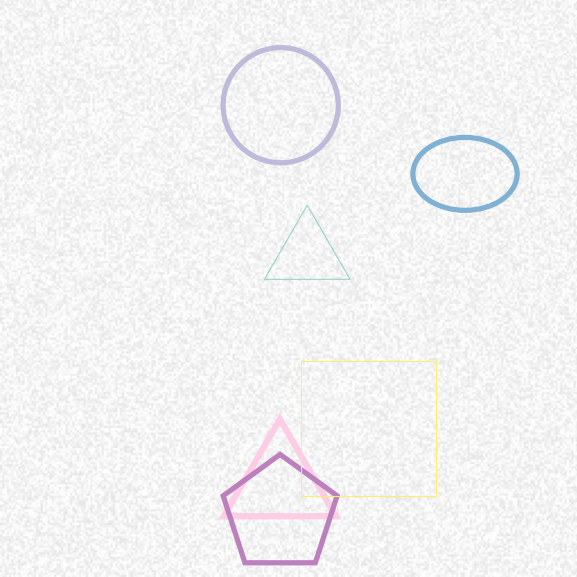[{"shape": "triangle", "thickness": 0.5, "radius": 0.43, "center": [0.532, 0.558]}, {"shape": "circle", "thickness": 2.5, "radius": 0.5, "center": [0.486, 0.817]}, {"shape": "oval", "thickness": 2.5, "radius": 0.45, "center": [0.805, 0.698]}, {"shape": "triangle", "thickness": 3, "radius": 0.56, "center": [0.485, 0.161]}, {"shape": "pentagon", "thickness": 2.5, "radius": 0.52, "center": [0.485, 0.109]}, {"shape": "square", "thickness": 0.5, "radius": 0.58, "center": [0.638, 0.258]}]